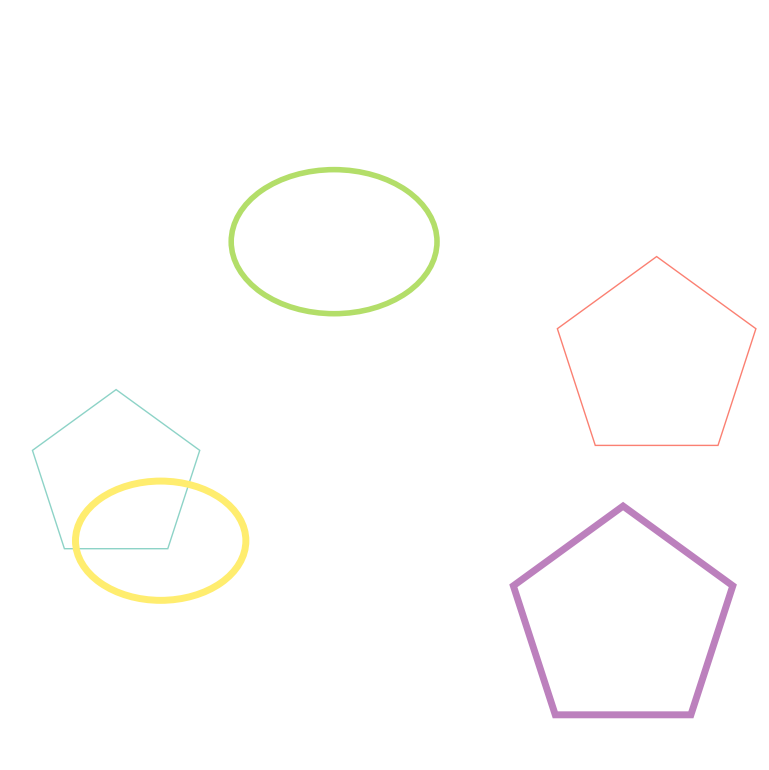[{"shape": "pentagon", "thickness": 0.5, "radius": 0.57, "center": [0.151, 0.38]}, {"shape": "pentagon", "thickness": 0.5, "radius": 0.68, "center": [0.853, 0.531]}, {"shape": "oval", "thickness": 2, "radius": 0.67, "center": [0.434, 0.686]}, {"shape": "pentagon", "thickness": 2.5, "radius": 0.75, "center": [0.809, 0.193]}, {"shape": "oval", "thickness": 2.5, "radius": 0.55, "center": [0.209, 0.298]}]